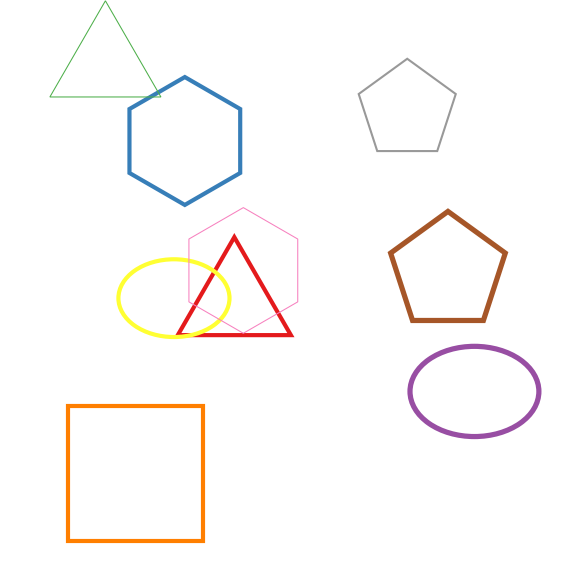[{"shape": "triangle", "thickness": 2, "radius": 0.57, "center": [0.406, 0.475]}, {"shape": "hexagon", "thickness": 2, "radius": 0.55, "center": [0.32, 0.755]}, {"shape": "triangle", "thickness": 0.5, "radius": 0.56, "center": [0.183, 0.887]}, {"shape": "oval", "thickness": 2.5, "radius": 0.56, "center": [0.822, 0.321]}, {"shape": "square", "thickness": 2, "radius": 0.59, "center": [0.235, 0.179]}, {"shape": "oval", "thickness": 2, "radius": 0.48, "center": [0.301, 0.483]}, {"shape": "pentagon", "thickness": 2.5, "radius": 0.52, "center": [0.776, 0.529]}, {"shape": "hexagon", "thickness": 0.5, "radius": 0.54, "center": [0.421, 0.531]}, {"shape": "pentagon", "thickness": 1, "radius": 0.44, "center": [0.705, 0.809]}]